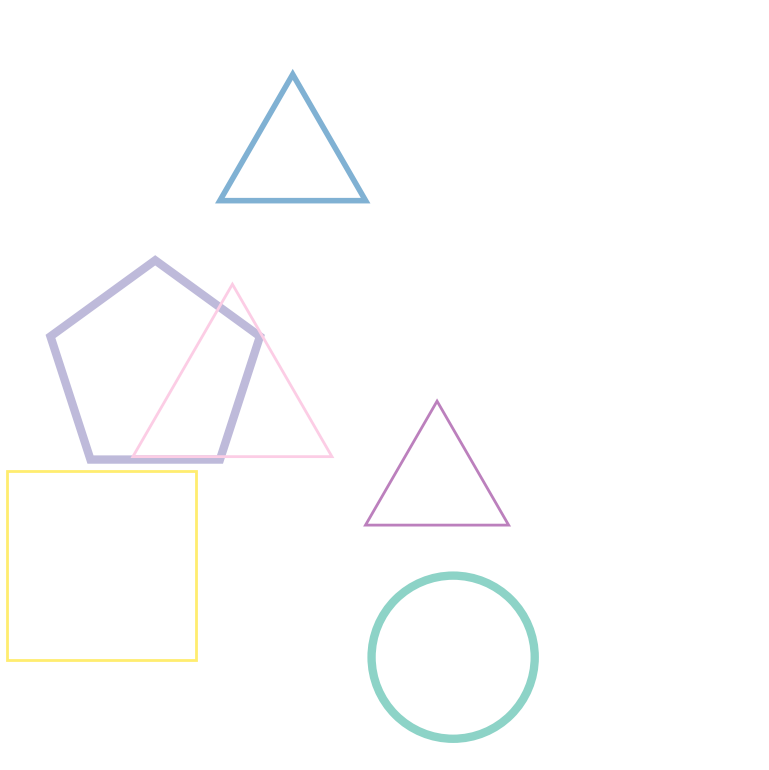[{"shape": "circle", "thickness": 3, "radius": 0.53, "center": [0.589, 0.146]}, {"shape": "pentagon", "thickness": 3, "radius": 0.72, "center": [0.202, 0.519]}, {"shape": "triangle", "thickness": 2, "radius": 0.55, "center": [0.38, 0.794]}, {"shape": "triangle", "thickness": 1, "radius": 0.75, "center": [0.302, 0.482]}, {"shape": "triangle", "thickness": 1, "radius": 0.54, "center": [0.568, 0.372]}, {"shape": "square", "thickness": 1, "radius": 0.61, "center": [0.132, 0.266]}]